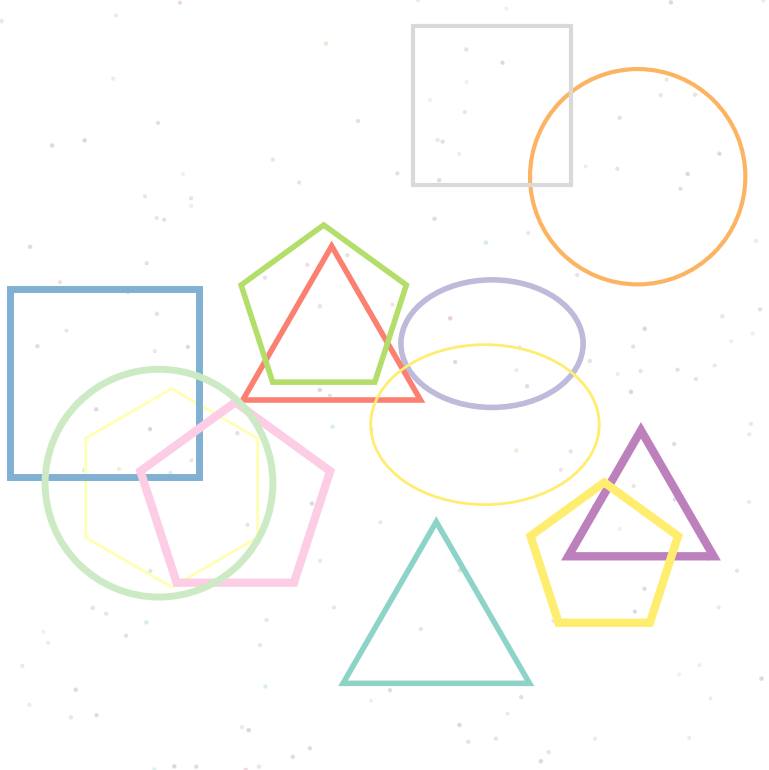[{"shape": "triangle", "thickness": 2, "radius": 0.7, "center": [0.567, 0.182]}, {"shape": "hexagon", "thickness": 1, "radius": 0.64, "center": [0.223, 0.366]}, {"shape": "oval", "thickness": 2, "radius": 0.59, "center": [0.639, 0.554]}, {"shape": "triangle", "thickness": 2, "radius": 0.67, "center": [0.431, 0.547]}, {"shape": "square", "thickness": 2.5, "radius": 0.61, "center": [0.135, 0.503]}, {"shape": "circle", "thickness": 1.5, "radius": 0.7, "center": [0.828, 0.77]}, {"shape": "pentagon", "thickness": 2, "radius": 0.56, "center": [0.42, 0.595]}, {"shape": "pentagon", "thickness": 3, "radius": 0.65, "center": [0.306, 0.348]}, {"shape": "square", "thickness": 1.5, "radius": 0.52, "center": [0.639, 0.863]}, {"shape": "triangle", "thickness": 3, "radius": 0.55, "center": [0.832, 0.332]}, {"shape": "circle", "thickness": 2.5, "radius": 0.74, "center": [0.206, 0.373]}, {"shape": "pentagon", "thickness": 3, "radius": 0.5, "center": [0.785, 0.273]}, {"shape": "oval", "thickness": 1, "radius": 0.74, "center": [0.63, 0.449]}]